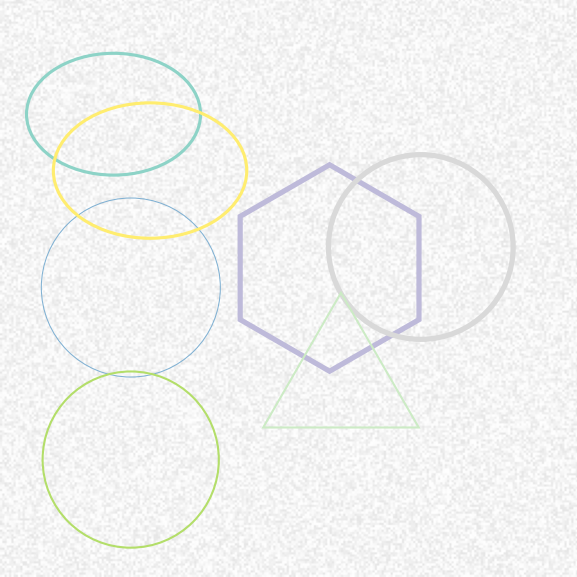[{"shape": "oval", "thickness": 1.5, "radius": 0.75, "center": [0.197, 0.801]}, {"shape": "hexagon", "thickness": 2.5, "radius": 0.89, "center": [0.571, 0.535]}, {"shape": "circle", "thickness": 0.5, "radius": 0.77, "center": [0.227, 0.501]}, {"shape": "circle", "thickness": 1, "radius": 0.76, "center": [0.226, 0.203]}, {"shape": "circle", "thickness": 2.5, "radius": 0.8, "center": [0.729, 0.571]}, {"shape": "triangle", "thickness": 1, "radius": 0.78, "center": [0.59, 0.337]}, {"shape": "oval", "thickness": 1.5, "radius": 0.84, "center": [0.26, 0.704]}]